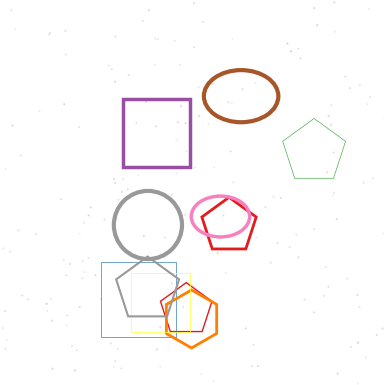[{"shape": "pentagon", "thickness": 1, "radius": 0.35, "center": [0.484, 0.196]}, {"shape": "pentagon", "thickness": 2, "radius": 0.37, "center": [0.595, 0.413]}, {"shape": "square", "thickness": 0.5, "radius": 0.49, "center": [0.359, 0.222]}, {"shape": "pentagon", "thickness": 0.5, "radius": 0.43, "center": [0.816, 0.606]}, {"shape": "square", "thickness": 2.5, "radius": 0.44, "center": [0.407, 0.654]}, {"shape": "hexagon", "thickness": 2, "radius": 0.38, "center": [0.497, 0.172]}, {"shape": "square", "thickness": 0.5, "radius": 0.38, "center": [0.418, 0.213]}, {"shape": "oval", "thickness": 3, "radius": 0.48, "center": [0.626, 0.75]}, {"shape": "oval", "thickness": 2.5, "radius": 0.38, "center": [0.573, 0.438]}, {"shape": "pentagon", "thickness": 1.5, "radius": 0.43, "center": [0.383, 0.248]}, {"shape": "circle", "thickness": 3, "radius": 0.44, "center": [0.384, 0.416]}]